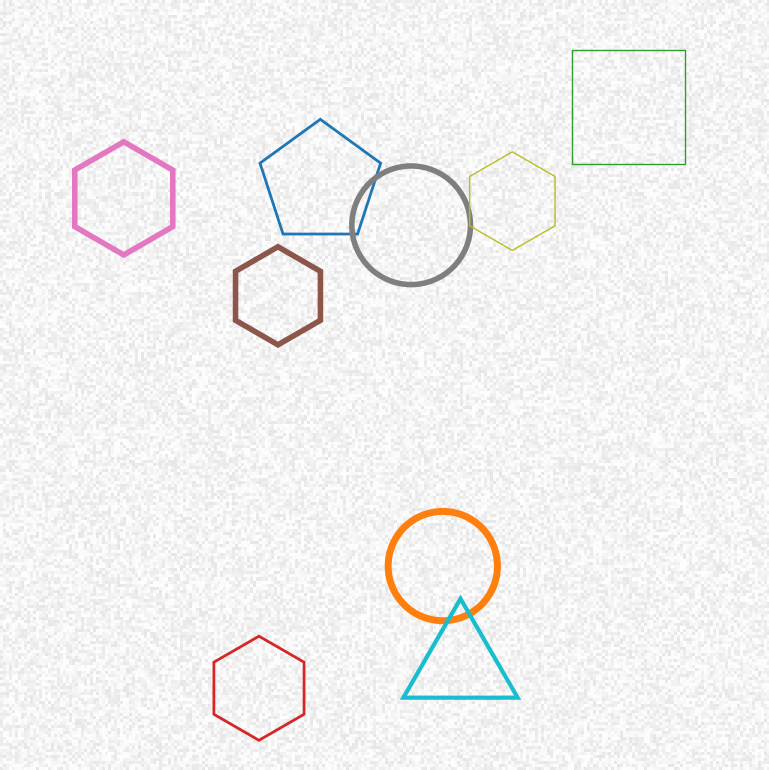[{"shape": "pentagon", "thickness": 1, "radius": 0.41, "center": [0.416, 0.763]}, {"shape": "circle", "thickness": 2.5, "radius": 0.35, "center": [0.575, 0.265]}, {"shape": "square", "thickness": 0.5, "radius": 0.37, "center": [0.817, 0.861]}, {"shape": "hexagon", "thickness": 1, "radius": 0.34, "center": [0.336, 0.106]}, {"shape": "hexagon", "thickness": 2, "radius": 0.32, "center": [0.361, 0.616]}, {"shape": "hexagon", "thickness": 2, "radius": 0.37, "center": [0.161, 0.742]}, {"shape": "circle", "thickness": 2, "radius": 0.39, "center": [0.534, 0.707]}, {"shape": "hexagon", "thickness": 0.5, "radius": 0.32, "center": [0.665, 0.739]}, {"shape": "triangle", "thickness": 1.5, "radius": 0.43, "center": [0.598, 0.137]}]